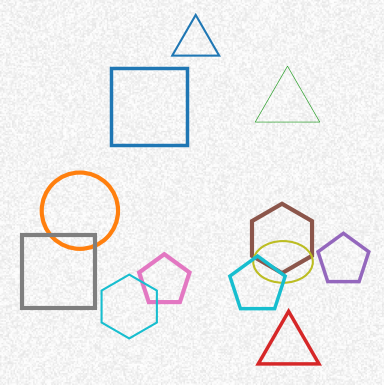[{"shape": "triangle", "thickness": 1.5, "radius": 0.35, "center": [0.508, 0.891]}, {"shape": "square", "thickness": 2.5, "radius": 0.5, "center": [0.387, 0.724]}, {"shape": "circle", "thickness": 3, "radius": 0.5, "center": [0.207, 0.453]}, {"shape": "triangle", "thickness": 0.5, "radius": 0.48, "center": [0.747, 0.731]}, {"shape": "triangle", "thickness": 2.5, "radius": 0.46, "center": [0.75, 0.1]}, {"shape": "pentagon", "thickness": 2.5, "radius": 0.35, "center": [0.892, 0.325]}, {"shape": "hexagon", "thickness": 3, "radius": 0.45, "center": [0.732, 0.381]}, {"shape": "pentagon", "thickness": 3, "radius": 0.34, "center": [0.427, 0.271]}, {"shape": "square", "thickness": 3, "radius": 0.47, "center": [0.153, 0.295]}, {"shape": "oval", "thickness": 1.5, "radius": 0.39, "center": [0.735, 0.32]}, {"shape": "hexagon", "thickness": 1.5, "radius": 0.41, "center": [0.336, 0.204]}, {"shape": "pentagon", "thickness": 2.5, "radius": 0.38, "center": [0.669, 0.259]}]